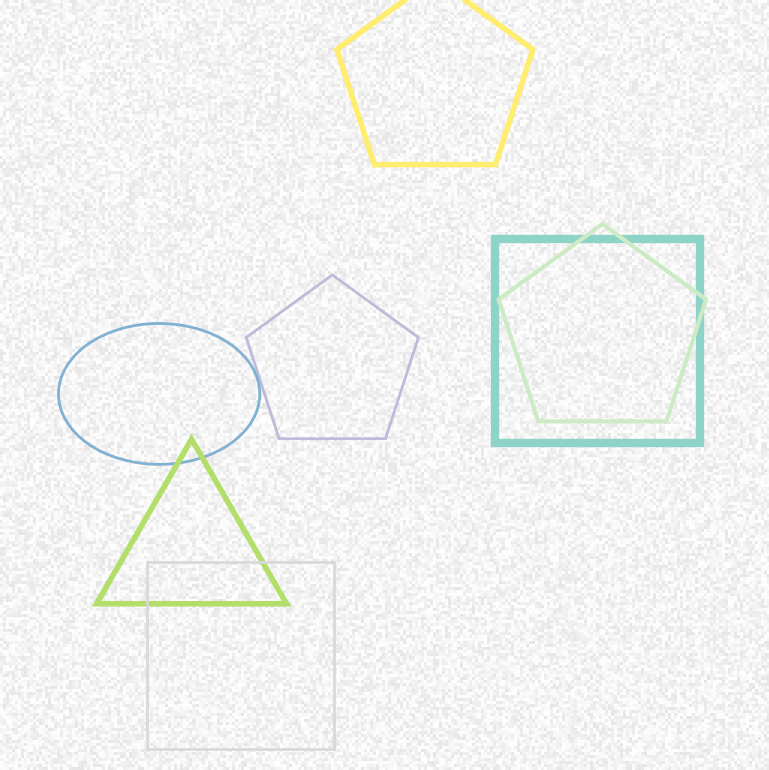[{"shape": "square", "thickness": 3, "radius": 0.67, "center": [0.777, 0.557]}, {"shape": "pentagon", "thickness": 1, "radius": 0.59, "center": [0.432, 0.525]}, {"shape": "oval", "thickness": 1, "radius": 0.65, "center": [0.207, 0.488]}, {"shape": "triangle", "thickness": 2, "radius": 0.71, "center": [0.249, 0.287]}, {"shape": "square", "thickness": 1, "radius": 0.61, "center": [0.312, 0.149]}, {"shape": "pentagon", "thickness": 1.5, "radius": 0.71, "center": [0.782, 0.567]}, {"shape": "pentagon", "thickness": 2, "radius": 0.67, "center": [0.565, 0.894]}]